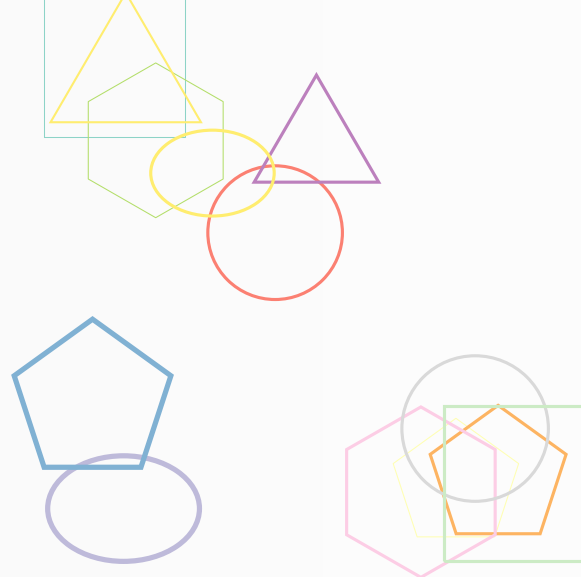[{"shape": "square", "thickness": 0.5, "radius": 0.61, "center": [0.197, 0.884]}, {"shape": "pentagon", "thickness": 0.5, "radius": 0.57, "center": [0.784, 0.161]}, {"shape": "oval", "thickness": 2.5, "radius": 0.65, "center": [0.213, 0.118]}, {"shape": "circle", "thickness": 1.5, "radius": 0.58, "center": [0.473, 0.596]}, {"shape": "pentagon", "thickness": 2.5, "radius": 0.71, "center": [0.159, 0.305]}, {"shape": "pentagon", "thickness": 1.5, "radius": 0.61, "center": [0.857, 0.174]}, {"shape": "hexagon", "thickness": 0.5, "radius": 0.67, "center": [0.268, 0.756]}, {"shape": "hexagon", "thickness": 1.5, "radius": 0.74, "center": [0.724, 0.147]}, {"shape": "circle", "thickness": 1.5, "radius": 0.63, "center": [0.817, 0.257]}, {"shape": "triangle", "thickness": 1.5, "radius": 0.62, "center": [0.544, 0.746]}, {"shape": "square", "thickness": 1.5, "radius": 0.67, "center": [0.899, 0.162]}, {"shape": "oval", "thickness": 1.5, "radius": 0.53, "center": [0.366, 0.699]}, {"shape": "triangle", "thickness": 1, "radius": 0.75, "center": [0.216, 0.862]}]